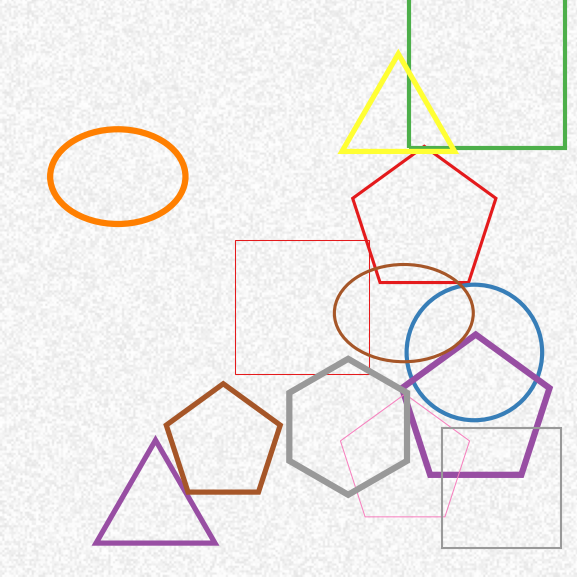[{"shape": "pentagon", "thickness": 1.5, "radius": 0.65, "center": [0.735, 0.615]}, {"shape": "square", "thickness": 0.5, "radius": 0.58, "center": [0.523, 0.467]}, {"shape": "circle", "thickness": 2, "radius": 0.59, "center": [0.821, 0.389]}, {"shape": "square", "thickness": 2, "radius": 0.68, "center": [0.844, 0.878]}, {"shape": "triangle", "thickness": 2.5, "radius": 0.59, "center": [0.269, 0.118]}, {"shape": "pentagon", "thickness": 3, "radius": 0.67, "center": [0.824, 0.286]}, {"shape": "oval", "thickness": 3, "radius": 0.59, "center": [0.204, 0.693]}, {"shape": "triangle", "thickness": 2.5, "radius": 0.56, "center": [0.69, 0.793]}, {"shape": "oval", "thickness": 1.5, "radius": 0.6, "center": [0.699, 0.457]}, {"shape": "pentagon", "thickness": 2.5, "radius": 0.52, "center": [0.387, 0.231]}, {"shape": "pentagon", "thickness": 0.5, "radius": 0.59, "center": [0.701, 0.199]}, {"shape": "square", "thickness": 1, "radius": 0.52, "center": [0.868, 0.154]}, {"shape": "hexagon", "thickness": 3, "radius": 0.59, "center": [0.603, 0.26]}]